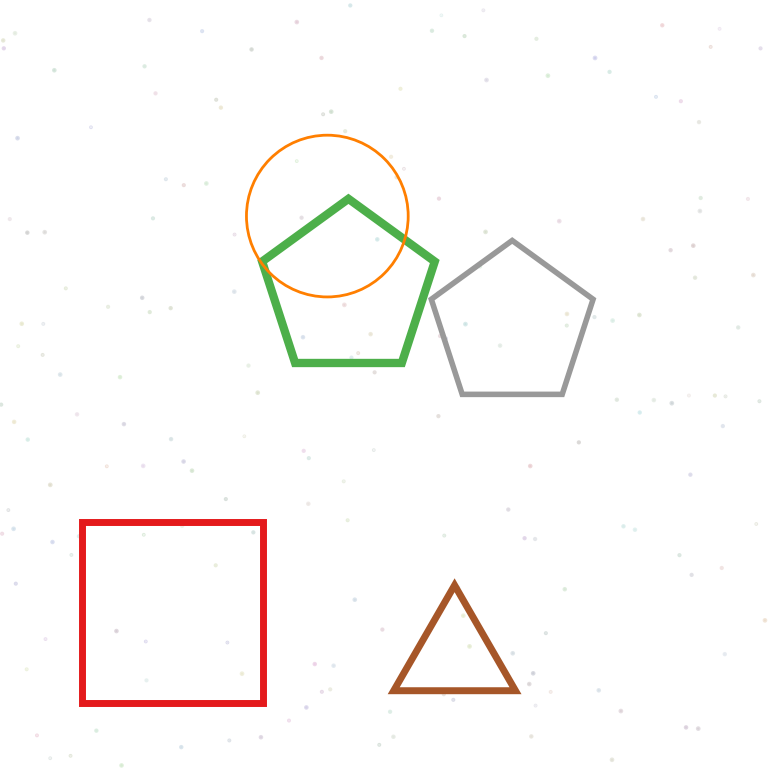[{"shape": "square", "thickness": 2.5, "radius": 0.59, "center": [0.224, 0.205]}, {"shape": "pentagon", "thickness": 3, "radius": 0.59, "center": [0.453, 0.624]}, {"shape": "circle", "thickness": 1, "radius": 0.53, "center": [0.425, 0.719]}, {"shape": "triangle", "thickness": 2.5, "radius": 0.46, "center": [0.59, 0.149]}, {"shape": "pentagon", "thickness": 2, "radius": 0.55, "center": [0.665, 0.577]}]